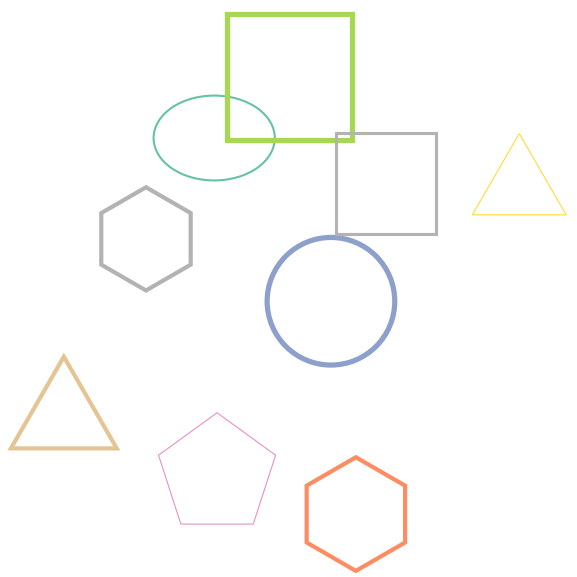[{"shape": "oval", "thickness": 1, "radius": 0.52, "center": [0.371, 0.76]}, {"shape": "hexagon", "thickness": 2, "radius": 0.49, "center": [0.616, 0.109]}, {"shape": "circle", "thickness": 2.5, "radius": 0.55, "center": [0.573, 0.477]}, {"shape": "pentagon", "thickness": 0.5, "radius": 0.53, "center": [0.376, 0.178]}, {"shape": "square", "thickness": 2.5, "radius": 0.54, "center": [0.502, 0.866]}, {"shape": "triangle", "thickness": 0.5, "radius": 0.47, "center": [0.899, 0.674]}, {"shape": "triangle", "thickness": 2, "radius": 0.53, "center": [0.111, 0.276]}, {"shape": "square", "thickness": 1.5, "radius": 0.44, "center": [0.668, 0.681]}, {"shape": "hexagon", "thickness": 2, "radius": 0.45, "center": [0.253, 0.586]}]